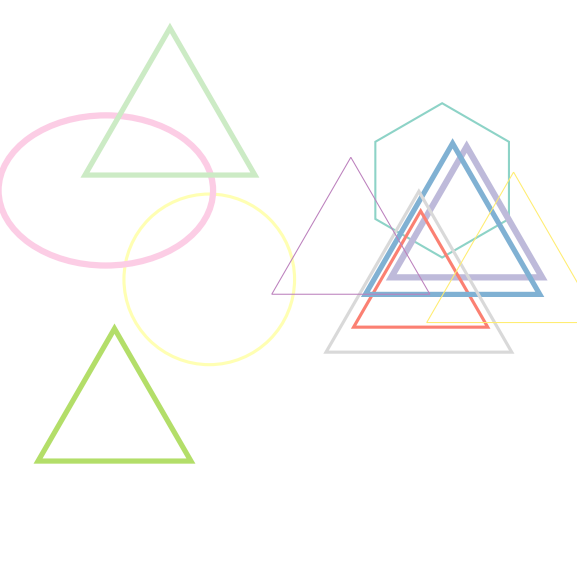[{"shape": "hexagon", "thickness": 1, "radius": 0.67, "center": [0.766, 0.687]}, {"shape": "circle", "thickness": 1.5, "radius": 0.74, "center": [0.362, 0.515]}, {"shape": "triangle", "thickness": 3, "radius": 0.75, "center": [0.808, 0.594]}, {"shape": "triangle", "thickness": 1.5, "radius": 0.67, "center": [0.728, 0.5]}, {"shape": "triangle", "thickness": 2.5, "radius": 0.87, "center": [0.784, 0.577]}, {"shape": "triangle", "thickness": 2.5, "radius": 0.76, "center": [0.198, 0.277]}, {"shape": "oval", "thickness": 3, "radius": 0.93, "center": [0.183, 0.669]}, {"shape": "triangle", "thickness": 1.5, "radius": 0.93, "center": [0.725, 0.482]}, {"shape": "triangle", "thickness": 0.5, "radius": 0.79, "center": [0.607, 0.569]}, {"shape": "triangle", "thickness": 2.5, "radius": 0.85, "center": [0.294, 0.781]}, {"shape": "triangle", "thickness": 0.5, "radius": 0.87, "center": [0.889, 0.527]}]